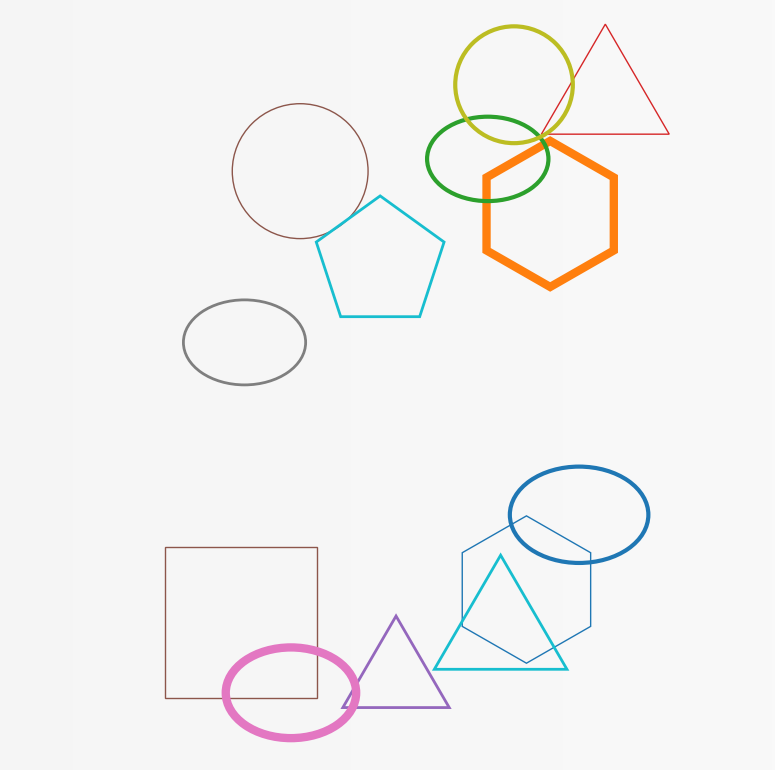[{"shape": "hexagon", "thickness": 0.5, "radius": 0.48, "center": [0.679, 0.234]}, {"shape": "oval", "thickness": 1.5, "radius": 0.45, "center": [0.747, 0.331]}, {"shape": "hexagon", "thickness": 3, "radius": 0.47, "center": [0.71, 0.722]}, {"shape": "oval", "thickness": 1.5, "radius": 0.39, "center": [0.629, 0.794]}, {"shape": "triangle", "thickness": 0.5, "radius": 0.48, "center": [0.781, 0.873]}, {"shape": "triangle", "thickness": 1, "radius": 0.4, "center": [0.511, 0.121]}, {"shape": "square", "thickness": 0.5, "radius": 0.49, "center": [0.311, 0.192]}, {"shape": "circle", "thickness": 0.5, "radius": 0.44, "center": [0.387, 0.778]}, {"shape": "oval", "thickness": 3, "radius": 0.42, "center": [0.375, 0.1]}, {"shape": "oval", "thickness": 1, "radius": 0.39, "center": [0.316, 0.555]}, {"shape": "circle", "thickness": 1.5, "radius": 0.38, "center": [0.663, 0.89]}, {"shape": "pentagon", "thickness": 1, "radius": 0.43, "center": [0.491, 0.659]}, {"shape": "triangle", "thickness": 1, "radius": 0.49, "center": [0.646, 0.18]}]